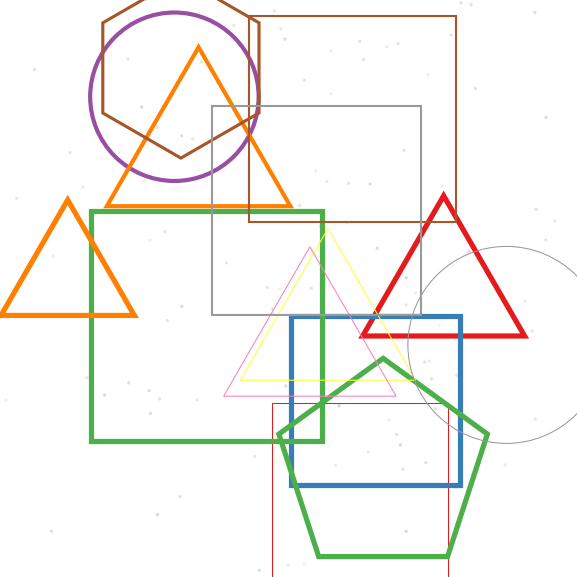[{"shape": "triangle", "thickness": 2.5, "radius": 0.81, "center": [0.768, 0.498]}, {"shape": "square", "thickness": 0.5, "radius": 0.76, "center": [0.623, 0.149]}, {"shape": "square", "thickness": 2.5, "radius": 0.73, "center": [0.65, 0.306]}, {"shape": "pentagon", "thickness": 2.5, "radius": 0.95, "center": [0.663, 0.189]}, {"shape": "square", "thickness": 2.5, "radius": 1.0, "center": [0.358, 0.435]}, {"shape": "circle", "thickness": 2, "radius": 0.73, "center": [0.302, 0.832]}, {"shape": "triangle", "thickness": 2, "radius": 0.92, "center": [0.344, 0.734]}, {"shape": "triangle", "thickness": 2.5, "radius": 0.67, "center": [0.117, 0.52]}, {"shape": "triangle", "thickness": 0.5, "radius": 0.88, "center": [0.568, 0.428]}, {"shape": "hexagon", "thickness": 1.5, "radius": 0.78, "center": [0.313, 0.882]}, {"shape": "square", "thickness": 1, "radius": 0.89, "center": [0.61, 0.794]}, {"shape": "triangle", "thickness": 0.5, "radius": 0.86, "center": [0.537, 0.399]}, {"shape": "circle", "thickness": 0.5, "radius": 0.85, "center": [0.877, 0.402]}, {"shape": "square", "thickness": 1, "radius": 0.9, "center": [0.548, 0.634]}]